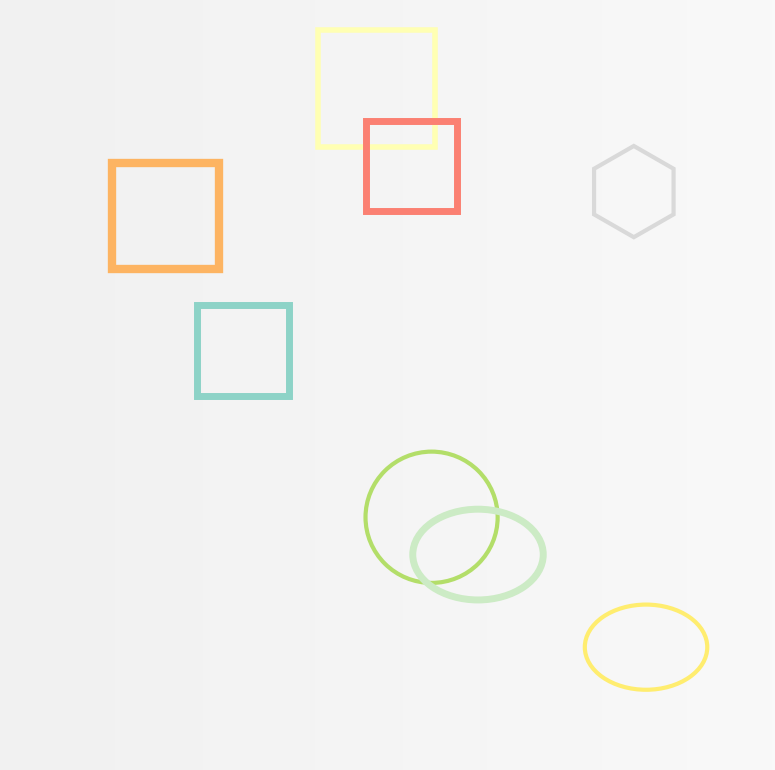[{"shape": "square", "thickness": 2.5, "radius": 0.3, "center": [0.314, 0.545]}, {"shape": "square", "thickness": 2, "radius": 0.38, "center": [0.486, 0.885]}, {"shape": "square", "thickness": 2.5, "radius": 0.29, "center": [0.531, 0.784]}, {"shape": "square", "thickness": 3, "radius": 0.34, "center": [0.213, 0.719]}, {"shape": "circle", "thickness": 1.5, "radius": 0.43, "center": [0.557, 0.328]}, {"shape": "hexagon", "thickness": 1.5, "radius": 0.3, "center": [0.818, 0.751]}, {"shape": "oval", "thickness": 2.5, "radius": 0.42, "center": [0.617, 0.28]}, {"shape": "oval", "thickness": 1.5, "radius": 0.4, "center": [0.834, 0.16]}]